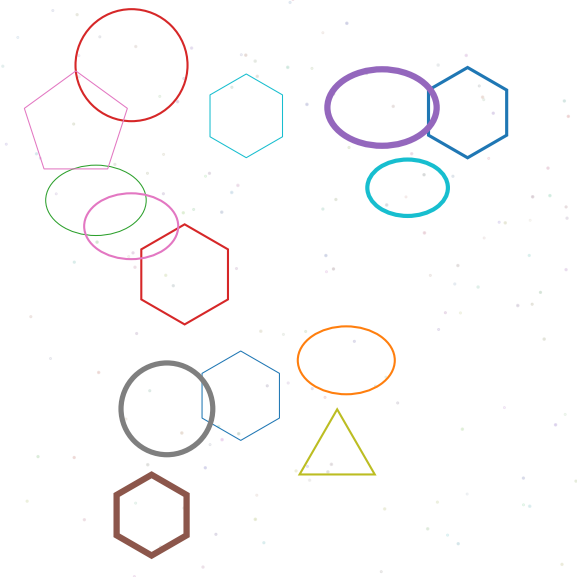[{"shape": "hexagon", "thickness": 1.5, "radius": 0.39, "center": [0.81, 0.804]}, {"shape": "hexagon", "thickness": 0.5, "radius": 0.39, "center": [0.417, 0.314]}, {"shape": "oval", "thickness": 1, "radius": 0.42, "center": [0.6, 0.375]}, {"shape": "oval", "thickness": 0.5, "radius": 0.44, "center": [0.166, 0.652]}, {"shape": "circle", "thickness": 1, "radius": 0.48, "center": [0.228, 0.886]}, {"shape": "hexagon", "thickness": 1, "radius": 0.43, "center": [0.32, 0.524]}, {"shape": "oval", "thickness": 3, "radius": 0.47, "center": [0.662, 0.813]}, {"shape": "hexagon", "thickness": 3, "radius": 0.35, "center": [0.262, 0.107]}, {"shape": "pentagon", "thickness": 0.5, "radius": 0.47, "center": [0.131, 0.783]}, {"shape": "oval", "thickness": 1, "radius": 0.41, "center": [0.227, 0.607]}, {"shape": "circle", "thickness": 2.5, "radius": 0.4, "center": [0.289, 0.291]}, {"shape": "triangle", "thickness": 1, "radius": 0.38, "center": [0.584, 0.215]}, {"shape": "hexagon", "thickness": 0.5, "radius": 0.36, "center": [0.426, 0.799]}, {"shape": "oval", "thickness": 2, "radius": 0.35, "center": [0.706, 0.674]}]